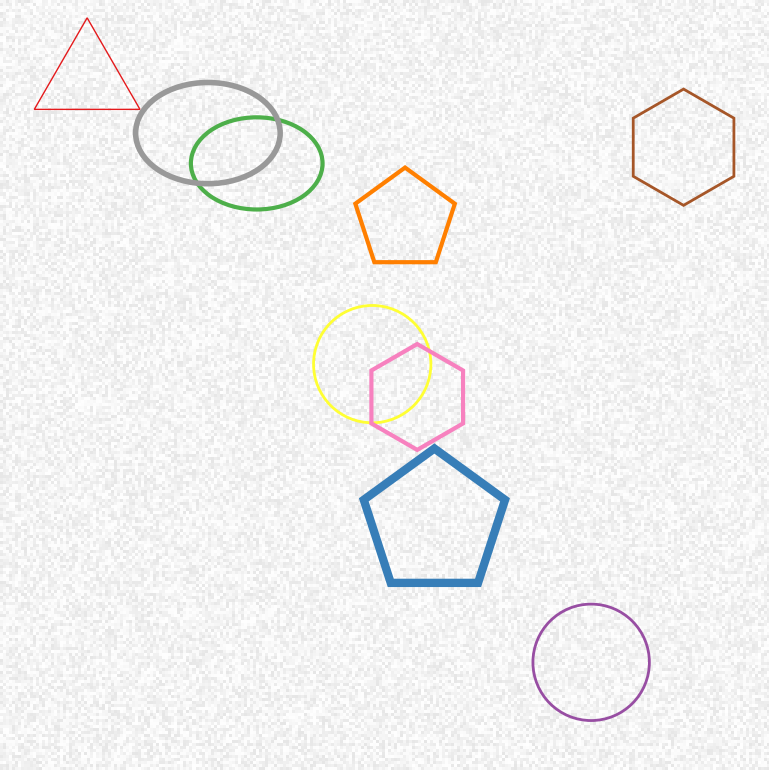[{"shape": "triangle", "thickness": 0.5, "radius": 0.4, "center": [0.113, 0.898]}, {"shape": "pentagon", "thickness": 3, "radius": 0.48, "center": [0.564, 0.321]}, {"shape": "oval", "thickness": 1.5, "radius": 0.43, "center": [0.333, 0.788]}, {"shape": "circle", "thickness": 1, "radius": 0.38, "center": [0.768, 0.14]}, {"shape": "pentagon", "thickness": 1.5, "radius": 0.34, "center": [0.526, 0.714]}, {"shape": "circle", "thickness": 1, "radius": 0.38, "center": [0.483, 0.527]}, {"shape": "hexagon", "thickness": 1, "radius": 0.38, "center": [0.888, 0.809]}, {"shape": "hexagon", "thickness": 1.5, "radius": 0.34, "center": [0.542, 0.484]}, {"shape": "oval", "thickness": 2, "radius": 0.47, "center": [0.27, 0.827]}]